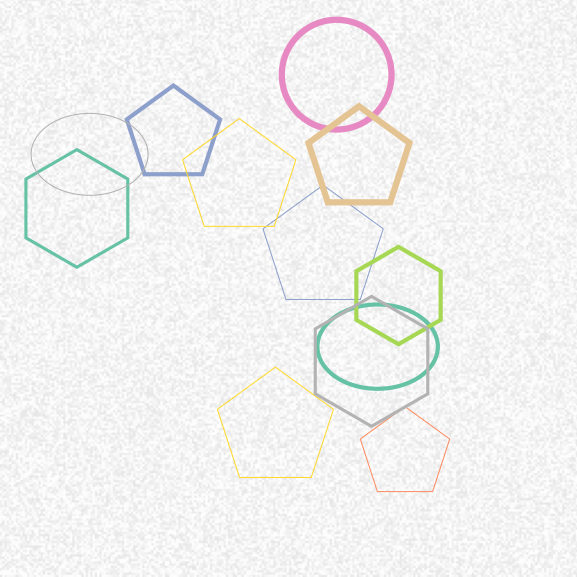[{"shape": "oval", "thickness": 2, "radius": 0.52, "center": [0.654, 0.399]}, {"shape": "hexagon", "thickness": 1.5, "radius": 0.51, "center": [0.133, 0.638]}, {"shape": "pentagon", "thickness": 0.5, "radius": 0.41, "center": [0.701, 0.214]}, {"shape": "pentagon", "thickness": 0.5, "radius": 0.55, "center": [0.56, 0.569]}, {"shape": "pentagon", "thickness": 2, "radius": 0.42, "center": [0.3, 0.766]}, {"shape": "circle", "thickness": 3, "radius": 0.48, "center": [0.583, 0.87]}, {"shape": "hexagon", "thickness": 2, "radius": 0.42, "center": [0.69, 0.487]}, {"shape": "pentagon", "thickness": 0.5, "radius": 0.53, "center": [0.477, 0.258]}, {"shape": "pentagon", "thickness": 0.5, "radius": 0.52, "center": [0.414, 0.691]}, {"shape": "pentagon", "thickness": 3, "radius": 0.46, "center": [0.622, 0.723]}, {"shape": "oval", "thickness": 0.5, "radius": 0.51, "center": [0.155, 0.732]}, {"shape": "hexagon", "thickness": 1.5, "radius": 0.56, "center": [0.643, 0.373]}]